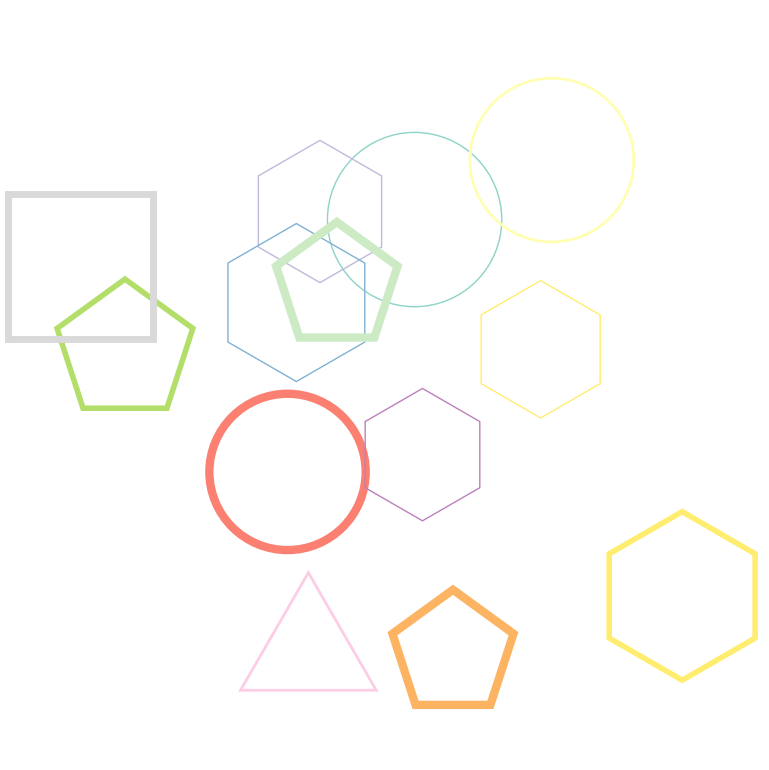[{"shape": "circle", "thickness": 0.5, "radius": 0.57, "center": [0.538, 0.715]}, {"shape": "circle", "thickness": 1, "radius": 0.53, "center": [0.717, 0.792]}, {"shape": "hexagon", "thickness": 0.5, "radius": 0.46, "center": [0.416, 0.725]}, {"shape": "circle", "thickness": 3, "radius": 0.51, "center": [0.373, 0.387]}, {"shape": "hexagon", "thickness": 0.5, "radius": 0.51, "center": [0.385, 0.607]}, {"shape": "pentagon", "thickness": 3, "radius": 0.41, "center": [0.588, 0.151]}, {"shape": "pentagon", "thickness": 2, "radius": 0.46, "center": [0.162, 0.545]}, {"shape": "triangle", "thickness": 1, "radius": 0.51, "center": [0.4, 0.154]}, {"shape": "square", "thickness": 2.5, "radius": 0.47, "center": [0.104, 0.654]}, {"shape": "hexagon", "thickness": 0.5, "radius": 0.43, "center": [0.549, 0.41]}, {"shape": "pentagon", "thickness": 3, "radius": 0.41, "center": [0.437, 0.629]}, {"shape": "hexagon", "thickness": 2, "radius": 0.55, "center": [0.886, 0.226]}, {"shape": "hexagon", "thickness": 0.5, "radius": 0.45, "center": [0.702, 0.546]}]